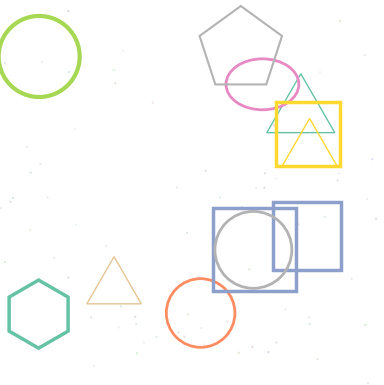[{"shape": "triangle", "thickness": 1, "radius": 0.51, "center": [0.781, 0.706]}, {"shape": "hexagon", "thickness": 2.5, "radius": 0.44, "center": [0.1, 0.184]}, {"shape": "circle", "thickness": 2, "radius": 0.45, "center": [0.521, 0.187]}, {"shape": "square", "thickness": 2.5, "radius": 0.44, "center": [0.798, 0.387]}, {"shape": "square", "thickness": 2.5, "radius": 0.54, "center": [0.661, 0.351]}, {"shape": "oval", "thickness": 2, "radius": 0.47, "center": [0.682, 0.781]}, {"shape": "circle", "thickness": 3, "radius": 0.53, "center": [0.102, 0.853]}, {"shape": "triangle", "thickness": 1, "radius": 0.41, "center": [0.804, 0.609]}, {"shape": "square", "thickness": 2.5, "radius": 0.42, "center": [0.801, 0.652]}, {"shape": "triangle", "thickness": 1, "radius": 0.41, "center": [0.296, 0.252]}, {"shape": "circle", "thickness": 2, "radius": 0.5, "center": [0.658, 0.351]}, {"shape": "pentagon", "thickness": 1.5, "radius": 0.56, "center": [0.625, 0.872]}]